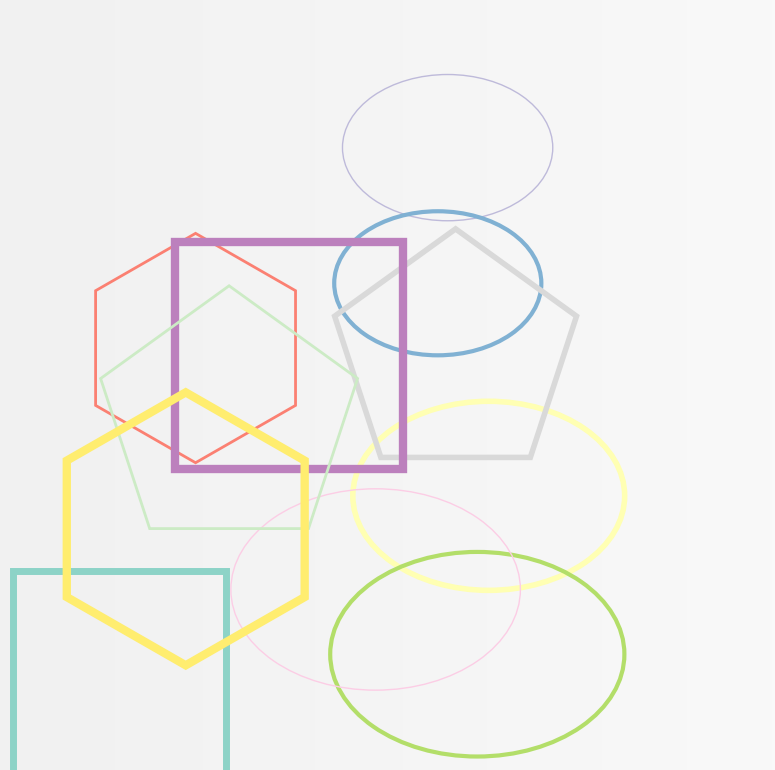[{"shape": "square", "thickness": 2.5, "radius": 0.69, "center": [0.154, 0.122]}, {"shape": "oval", "thickness": 2, "radius": 0.88, "center": [0.631, 0.356]}, {"shape": "oval", "thickness": 0.5, "radius": 0.68, "center": [0.578, 0.808]}, {"shape": "hexagon", "thickness": 1, "radius": 0.74, "center": [0.252, 0.548]}, {"shape": "oval", "thickness": 1.5, "radius": 0.67, "center": [0.565, 0.632]}, {"shape": "oval", "thickness": 1.5, "radius": 0.95, "center": [0.616, 0.15]}, {"shape": "oval", "thickness": 0.5, "radius": 0.93, "center": [0.485, 0.234]}, {"shape": "pentagon", "thickness": 2, "radius": 0.82, "center": [0.588, 0.539]}, {"shape": "square", "thickness": 3, "radius": 0.73, "center": [0.373, 0.538]}, {"shape": "pentagon", "thickness": 1, "radius": 0.87, "center": [0.296, 0.455]}, {"shape": "hexagon", "thickness": 3, "radius": 0.89, "center": [0.24, 0.313]}]